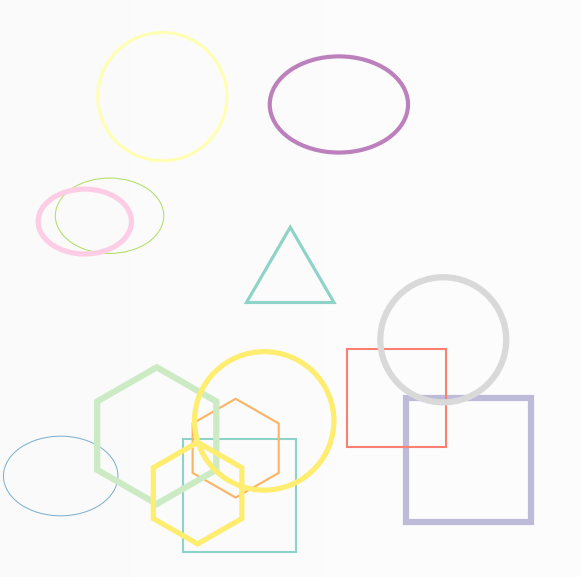[{"shape": "square", "thickness": 1, "radius": 0.49, "center": [0.412, 0.141]}, {"shape": "triangle", "thickness": 1.5, "radius": 0.43, "center": [0.499, 0.519]}, {"shape": "circle", "thickness": 1.5, "radius": 0.56, "center": [0.279, 0.832]}, {"shape": "square", "thickness": 3, "radius": 0.54, "center": [0.807, 0.202]}, {"shape": "square", "thickness": 1, "radius": 0.43, "center": [0.682, 0.31]}, {"shape": "oval", "thickness": 0.5, "radius": 0.49, "center": [0.104, 0.175]}, {"shape": "hexagon", "thickness": 1, "radius": 0.43, "center": [0.405, 0.223]}, {"shape": "oval", "thickness": 0.5, "radius": 0.47, "center": [0.188, 0.626]}, {"shape": "oval", "thickness": 2.5, "radius": 0.4, "center": [0.146, 0.615]}, {"shape": "circle", "thickness": 3, "radius": 0.54, "center": [0.763, 0.411]}, {"shape": "oval", "thickness": 2, "radius": 0.59, "center": [0.583, 0.818]}, {"shape": "hexagon", "thickness": 3, "radius": 0.59, "center": [0.27, 0.245]}, {"shape": "circle", "thickness": 2.5, "radius": 0.6, "center": [0.455, 0.27]}, {"shape": "hexagon", "thickness": 2.5, "radius": 0.44, "center": [0.34, 0.145]}]